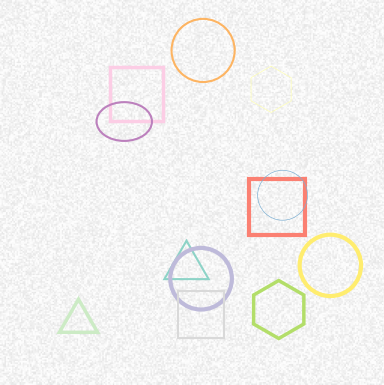[{"shape": "triangle", "thickness": 1.5, "radius": 0.33, "center": [0.484, 0.308]}, {"shape": "hexagon", "thickness": 0.5, "radius": 0.3, "center": [0.704, 0.768]}, {"shape": "circle", "thickness": 3, "radius": 0.4, "center": [0.522, 0.276]}, {"shape": "square", "thickness": 3, "radius": 0.37, "center": [0.721, 0.463]}, {"shape": "circle", "thickness": 0.5, "radius": 0.32, "center": [0.734, 0.493]}, {"shape": "circle", "thickness": 1.5, "radius": 0.41, "center": [0.528, 0.869]}, {"shape": "hexagon", "thickness": 2.5, "radius": 0.38, "center": [0.724, 0.196]}, {"shape": "square", "thickness": 2.5, "radius": 0.35, "center": [0.355, 0.756]}, {"shape": "square", "thickness": 1.5, "radius": 0.3, "center": [0.523, 0.183]}, {"shape": "oval", "thickness": 1.5, "radius": 0.36, "center": [0.323, 0.684]}, {"shape": "triangle", "thickness": 2.5, "radius": 0.29, "center": [0.204, 0.166]}, {"shape": "circle", "thickness": 3, "radius": 0.4, "center": [0.858, 0.311]}]